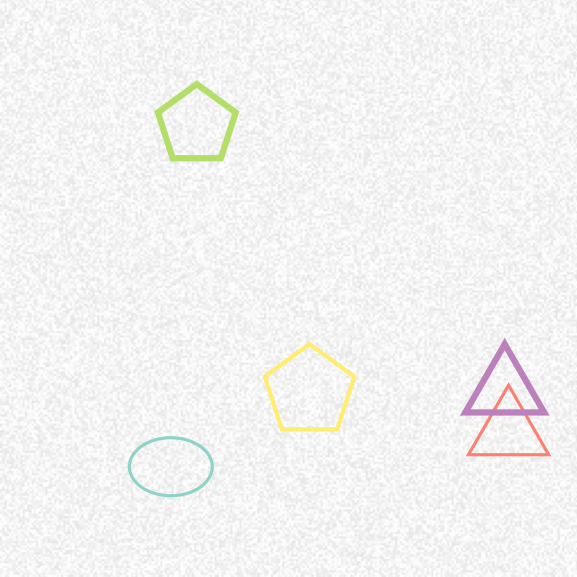[{"shape": "oval", "thickness": 1.5, "radius": 0.36, "center": [0.296, 0.191]}, {"shape": "triangle", "thickness": 1.5, "radius": 0.4, "center": [0.881, 0.252]}, {"shape": "pentagon", "thickness": 3, "radius": 0.35, "center": [0.341, 0.782]}, {"shape": "triangle", "thickness": 3, "radius": 0.39, "center": [0.874, 0.324]}, {"shape": "pentagon", "thickness": 2, "radius": 0.41, "center": [0.536, 0.322]}]